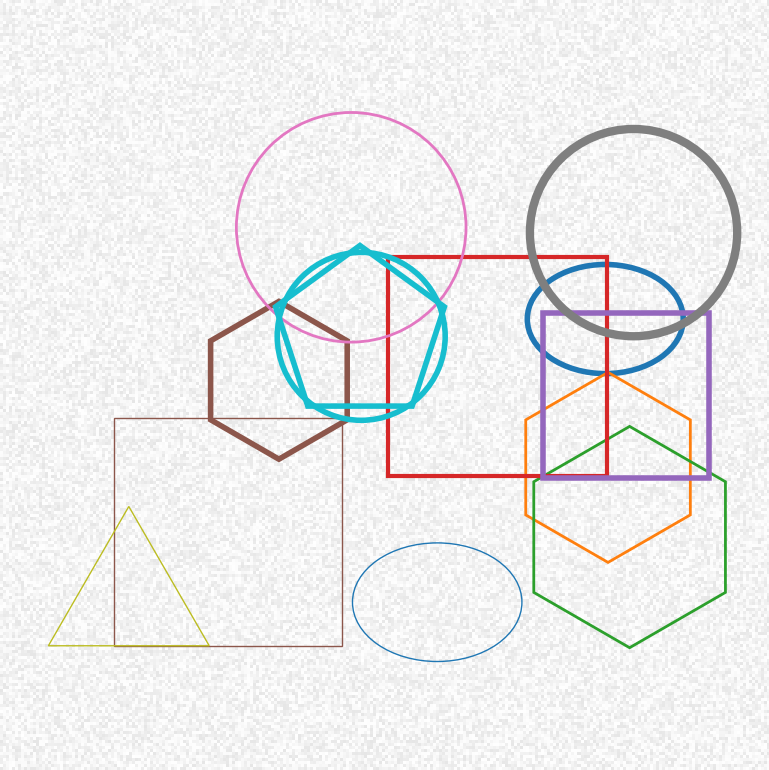[{"shape": "oval", "thickness": 2, "radius": 0.51, "center": [0.786, 0.586]}, {"shape": "oval", "thickness": 0.5, "radius": 0.55, "center": [0.568, 0.218]}, {"shape": "hexagon", "thickness": 1, "radius": 0.62, "center": [0.79, 0.393]}, {"shape": "hexagon", "thickness": 1, "radius": 0.72, "center": [0.818, 0.303]}, {"shape": "square", "thickness": 1.5, "radius": 0.71, "center": [0.646, 0.524]}, {"shape": "square", "thickness": 2, "radius": 0.54, "center": [0.813, 0.486]}, {"shape": "hexagon", "thickness": 2, "radius": 0.51, "center": [0.362, 0.506]}, {"shape": "square", "thickness": 0.5, "radius": 0.74, "center": [0.296, 0.309]}, {"shape": "circle", "thickness": 1, "radius": 0.75, "center": [0.456, 0.705]}, {"shape": "circle", "thickness": 3, "radius": 0.67, "center": [0.823, 0.698]}, {"shape": "triangle", "thickness": 0.5, "radius": 0.6, "center": [0.167, 0.222]}, {"shape": "circle", "thickness": 2, "radius": 0.55, "center": [0.469, 0.563]}, {"shape": "pentagon", "thickness": 2, "radius": 0.58, "center": [0.467, 0.566]}]